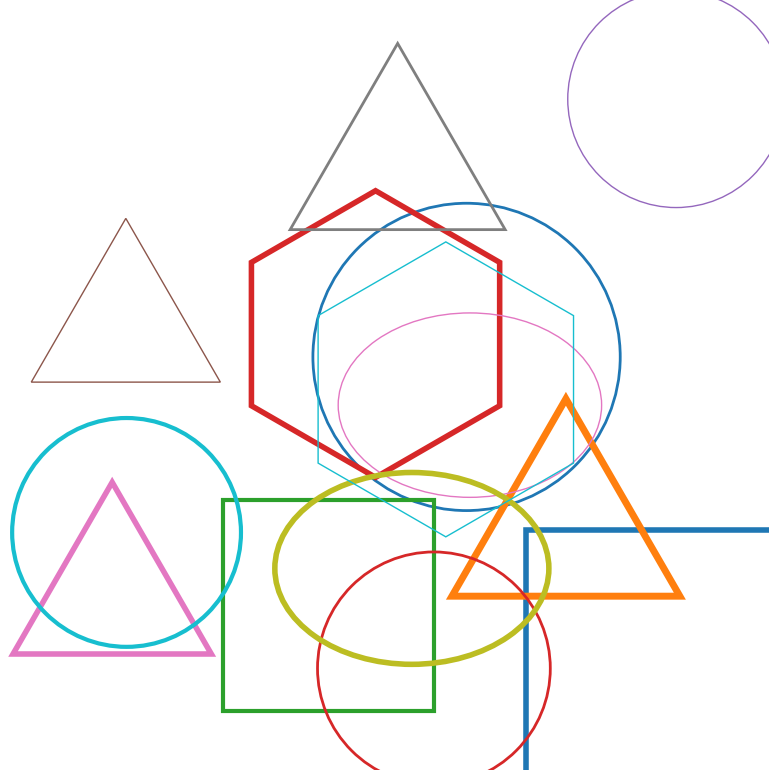[{"shape": "square", "thickness": 2, "radius": 0.91, "center": [0.864, 0.13]}, {"shape": "circle", "thickness": 1, "radius": 1.0, "center": [0.606, 0.536]}, {"shape": "triangle", "thickness": 2.5, "radius": 0.85, "center": [0.735, 0.311]}, {"shape": "square", "thickness": 1.5, "radius": 0.68, "center": [0.427, 0.214]}, {"shape": "circle", "thickness": 1, "radius": 0.76, "center": [0.564, 0.132]}, {"shape": "hexagon", "thickness": 2, "radius": 0.93, "center": [0.488, 0.566]}, {"shape": "circle", "thickness": 0.5, "radius": 0.7, "center": [0.878, 0.871]}, {"shape": "triangle", "thickness": 0.5, "radius": 0.71, "center": [0.163, 0.575]}, {"shape": "oval", "thickness": 0.5, "radius": 0.86, "center": [0.61, 0.474]}, {"shape": "triangle", "thickness": 2, "radius": 0.74, "center": [0.146, 0.225]}, {"shape": "triangle", "thickness": 1, "radius": 0.81, "center": [0.516, 0.782]}, {"shape": "oval", "thickness": 2, "radius": 0.89, "center": [0.535, 0.262]}, {"shape": "circle", "thickness": 1.5, "radius": 0.74, "center": [0.164, 0.309]}, {"shape": "hexagon", "thickness": 0.5, "radius": 0.96, "center": [0.579, 0.494]}]